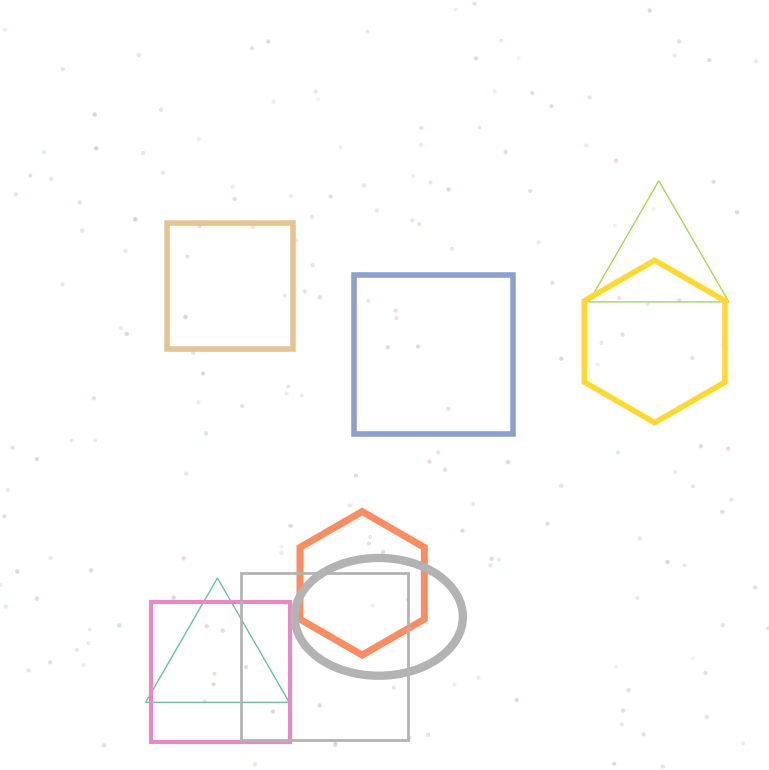[{"shape": "triangle", "thickness": 0.5, "radius": 0.54, "center": [0.282, 0.142]}, {"shape": "hexagon", "thickness": 2.5, "radius": 0.47, "center": [0.47, 0.242]}, {"shape": "square", "thickness": 2, "radius": 0.52, "center": [0.563, 0.539]}, {"shape": "square", "thickness": 1.5, "radius": 0.45, "center": [0.286, 0.127]}, {"shape": "triangle", "thickness": 0.5, "radius": 0.52, "center": [0.856, 0.66]}, {"shape": "hexagon", "thickness": 2, "radius": 0.53, "center": [0.85, 0.557]}, {"shape": "square", "thickness": 2, "radius": 0.41, "center": [0.299, 0.629]}, {"shape": "square", "thickness": 1, "radius": 0.54, "center": [0.421, 0.147]}, {"shape": "oval", "thickness": 3, "radius": 0.55, "center": [0.492, 0.199]}]